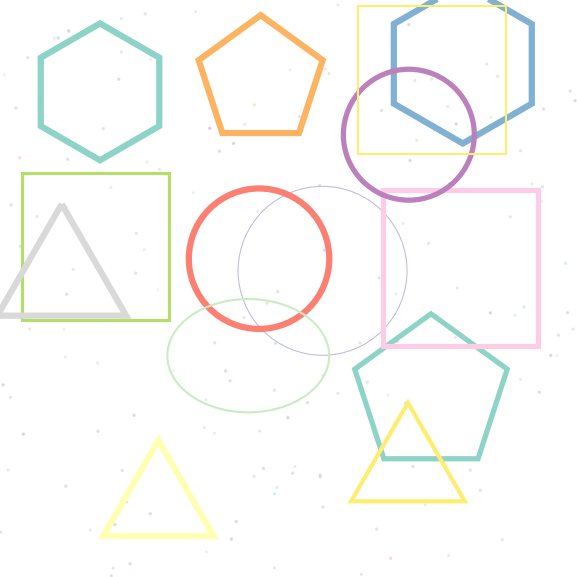[{"shape": "pentagon", "thickness": 2.5, "radius": 0.69, "center": [0.746, 0.317]}, {"shape": "hexagon", "thickness": 3, "radius": 0.59, "center": [0.173, 0.84]}, {"shape": "triangle", "thickness": 3, "radius": 0.55, "center": [0.274, 0.126]}, {"shape": "circle", "thickness": 0.5, "radius": 0.73, "center": [0.559, 0.53]}, {"shape": "circle", "thickness": 3, "radius": 0.61, "center": [0.449, 0.551]}, {"shape": "hexagon", "thickness": 3, "radius": 0.69, "center": [0.801, 0.889]}, {"shape": "pentagon", "thickness": 3, "radius": 0.56, "center": [0.451, 0.86]}, {"shape": "square", "thickness": 1.5, "radius": 0.64, "center": [0.165, 0.573]}, {"shape": "square", "thickness": 2.5, "radius": 0.67, "center": [0.798, 0.535]}, {"shape": "triangle", "thickness": 3, "radius": 0.64, "center": [0.107, 0.517]}, {"shape": "circle", "thickness": 2.5, "radius": 0.57, "center": [0.708, 0.766]}, {"shape": "oval", "thickness": 1, "radius": 0.7, "center": [0.43, 0.383]}, {"shape": "triangle", "thickness": 2, "radius": 0.57, "center": [0.706, 0.188]}, {"shape": "square", "thickness": 1, "radius": 0.64, "center": [0.748, 0.86]}]